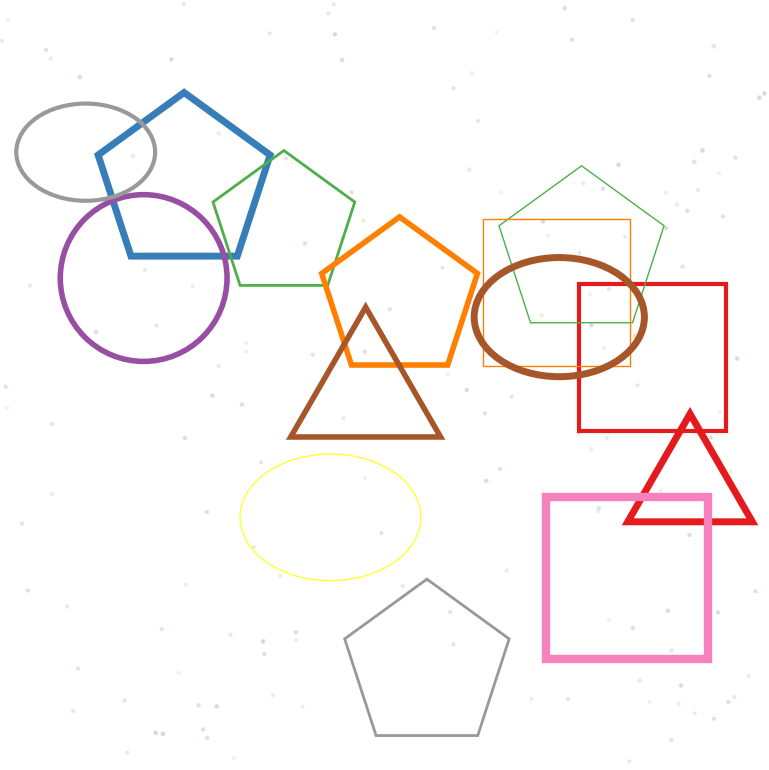[{"shape": "triangle", "thickness": 2.5, "radius": 0.47, "center": [0.896, 0.369]}, {"shape": "square", "thickness": 1.5, "radius": 0.48, "center": [0.848, 0.535]}, {"shape": "pentagon", "thickness": 2.5, "radius": 0.59, "center": [0.239, 0.762]}, {"shape": "pentagon", "thickness": 1, "radius": 0.48, "center": [0.369, 0.708]}, {"shape": "pentagon", "thickness": 0.5, "radius": 0.56, "center": [0.755, 0.672]}, {"shape": "circle", "thickness": 2, "radius": 0.54, "center": [0.187, 0.639]}, {"shape": "square", "thickness": 0.5, "radius": 0.48, "center": [0.722, 0.62]}, {"shape": "pentagon", "thickness": 2, "radius": 0.53, "center": [0.519, 0.612]}, {"shape": "oval", "thickness": 0.5, "radius": 0.59, "center": [0.429, 0.328]}, {"shape": "oval", "thickness": 2.5, "radius": 0.55, "center": [0.726, 0.588]}, {"shape": "triangle", "thickness": 2, "radius": 0.56, "center": [0.475, 0.489]}, {"shape": "square", "thickness": 3, "radius": 0.53, "center": [0.815, 0.249]}, {"shape": "oval", "thickness": 1.5, "radius": 0.45, "center": [0.111, 0.802]}, {"shape": "pentagon", "thickness": 1, "radius": 0.56, "center": [0.554, 0.136]}]